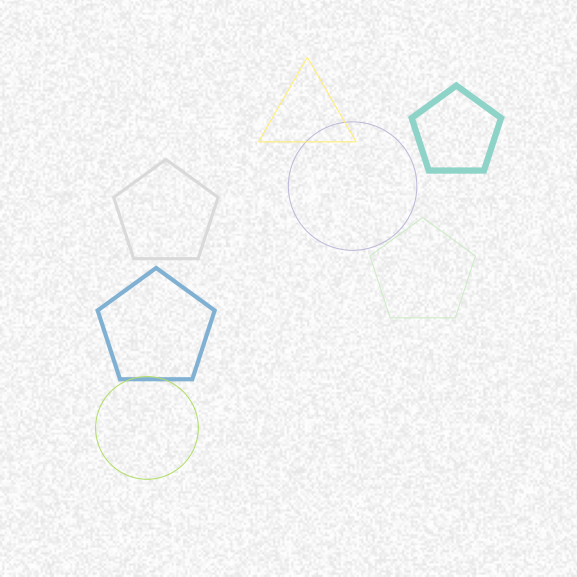[{"shape": "pentagon", "thickness": 3, "radius": 0.41, "center": [0.79, 0.77]}, {"shape": "circle", "thickness": 0.5, "radius": 0.56, "center": [0.611, 0.677]}, {"shape": "pentagon", "thickness": 2, "radius": 0.53, "center": [0.27, 0.429]}, {"shape": "circle", "thickness": 0.5, "radius": 0.44, "center": [0.254, 0.258]}, {"shape": "pentagon", "thickness": 1.5, "radius": 0.48, "center": [0.287, 0.628]}, {"shape": "pentagon", "thickness": 0.5, "radius": 0.48, "center": [0.732, 0.526]}, {"shape": "triangle", "thickness": 0.5, "radius": 0.49, "center": [0.532, 0.802]}]